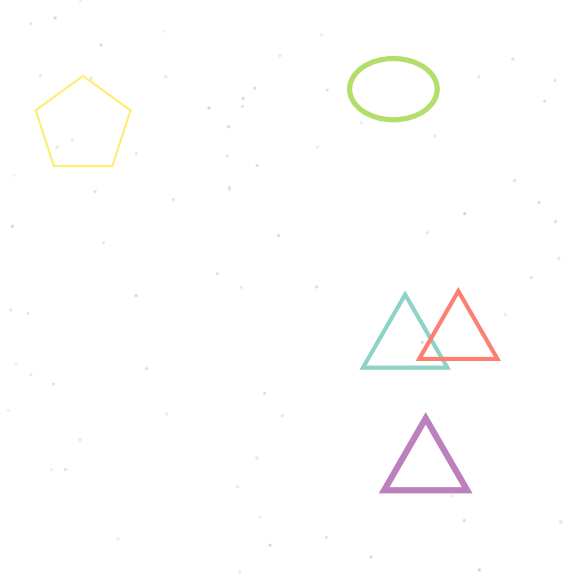[{"shape": "triangle", "thickness": 2, "radius": 0.42, "center": [0.702, 0.405]}, {"shape": "triangle", "thickness": 2, "radius": 0.39, "center": [0.794, 0.417]}, {"shape": "oval", "thickness": 2.5, "radius": 0.38, "center": [0.681, 0.845]}, {"shape": "triangle", "thickness": 3, "radius": 0.42, "center": [0.737, 0.192]}, {"shape": "pentagon", "thickness": 1, "radius": 0.43, "center": [0.144, 0.781]}]